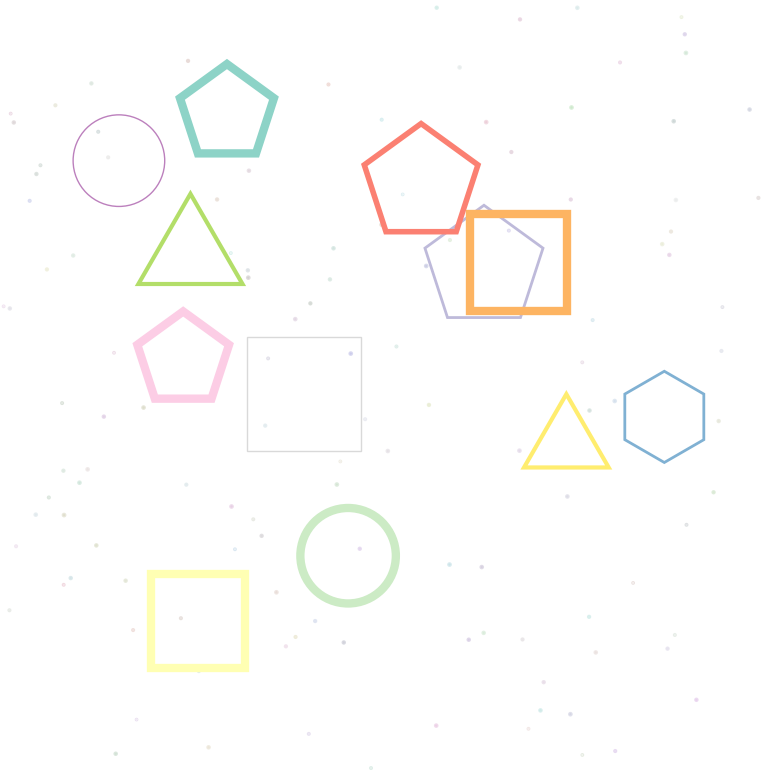[{"shape": "pentagon", "thickness": 3, "radius": 0.32, "center": [0.295, 0.853]}, {"shape": "square", "thickness": 3, "radius": 0.31, "center": [0.257, 0.194]}, {"shape": "pentagon", "thickness": 1, "radius": 0.4, "center": [0.629, 0.653]}, {"shape": "pentagon", "thickness": 2, "radius": 0.39, "center": [0.547, 0.762]}, {"shape": "hexagon", "thickness": 1, "radius": 0.3, "center": [0.863, 0.459]}, {"shape": "square", "thickness": 3, "radius": 0.31, "center": [0.673, 0.659]}, {"shape": "triangle", "thickness": 1.5, "radius": 0.39, "center": [0.247, 0.67]}, {"shape": "pentagon", "thickness": 3, "radius": 0.31, "center": [0.238, 0.533]}, {"shape": "square", "thickness": 0.5, "radius": 0.37, "center": [0.394, 0.489]}, {"shape": "circle", "thickness": 0.5, "radius": 0.3, "center": [0.154, 0.791]}, {"shape": "circle", "thickness": 3, "radius": 0.31, "center": [0.452, 0.278]}, {"shape": "triangle", "thickness": 1.5, "radius": 0.32, "center": [0.736, 0.425]}]